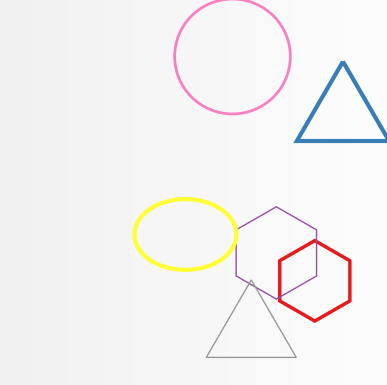[{"shape": "hexagon", "thickness": 2.5, "radius": 0.52, "center": [0.812, 0.271]}, {"shape": "triangle", "thickness": 3, "radius": 0.69, "center": [0.885, 0.703]}, {"shape": "hexagon", "thickness": 1, "radius": 0.6, "center": [0.713, 0.343]}, {"shape": "oval", "thickness": 3, "radius": 0.66, "center": [0.478, 0.391]}, {"shape": "circle", "thickness": 2, "radius": 0.75, "center": [0.6, 0.853]}, {"shape": "triangle", "thickness": 1, "radius": 0.67, "center": [0.648, 0.139]}]